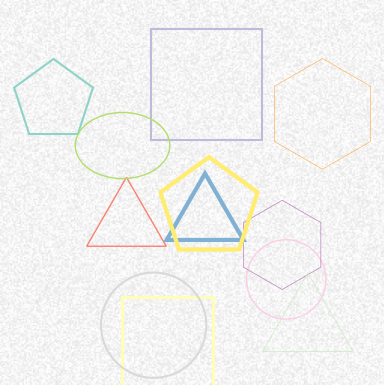[{"shape": "pentagon", "thickness": 1.5, "radius": 0.54, "center": [0.139, 0.739]}, {"shape": "square", "thickness": 2, "radius": 0.59, "center": [0.435, 0.109]}, {"shape": "square", "thickness": 1.5, "radius": 0.72, "center": [0.537, 0.781]}, {"shape": "triangle", "thickness": 1, "radius": 0.6, "center": [0.328, 0.42]}, {"shape": "triangle", "thickness": 3, "radius": 0.58, "center": [0.533, 0.434]}, {"shape": "hexagon", "thickness": 0.5, "radius": 0.72, "center": [0.838, 0.704]}, {"shape": "oval", "thickness": 1, "radius": 0.61, "center": [0.318, 0.622]}, {"shape": "circle", "thickness": 1, "radius": 0.52, "center": [0.743, 0.274]}, {"shape": "circle", "thickness": 1.5, "radius": 0.68, "center": [0.399, 0.155]}, {"shape": "hexagon", "thickness": 0.5, "radius": 0.58, "center": [0.733, 0.364]}, {"shape": "triangle", "thickness": 0.5, "radius": 0.68, "center": [0.8, 0.155]}, {"shape": "pentagon", "thickness": 3, "radius": 0.66, "center": [0.543, 0.459]}]